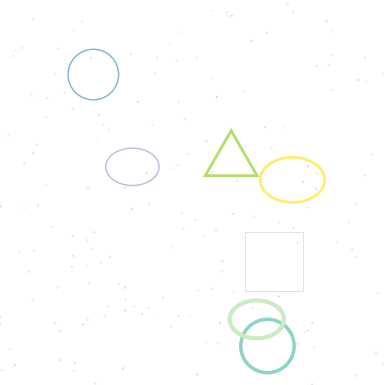[{"shape": "circle", "thickness": 2.5, "radius": 0.35, "center": [0.695, 0.101]}, {"shape": "oval", "thickness": 1, "radius": 0.35, "center": [0.344, 0.567]}, {"shape": "circle", "thickness": 1, "radius": 0.33, "center": [0.242, 0.806]}, {"shape": "triangle", "thickness": 2, "radius": 0.39, "center": [0.6, 0.583]}, {"shape": "square", "thickness": 0.5, "radius": 0.38, "center": [0.712, 0.321]}, {"shape": "oval", "thickness": 3, "radius": 0.35, "center": [0.667, 0.17]}, {"shape": "oval", "thickness": 2, "radius": 0.42, "center": [0.76, 0.533]}]